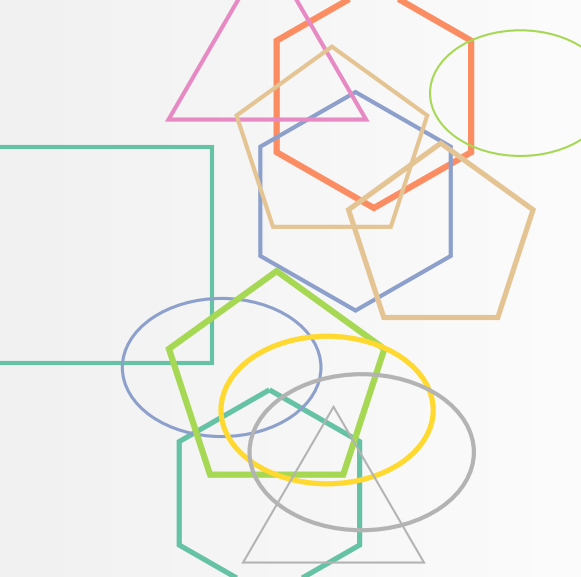[{"shape": "square", "thickness": 2, "radius": 0.93, "center": [0.177, 0.557]}, {"shape": "hexagon", "thickness": 2.5, "radius": 0.9, "center": [0.464, 0.145]}, {"shape": "hexagon", "thickness": 3, "radius": 0.97, "center": [0.643, 0.832]}, {"shape": "hexagon", "thickness": 2, "radius": 0.95, "center": [0.612, 0.651]}, {"shape": "oval", "thickness": 1.5, "radius": 0.85, "center": [0.381, 0.363]}, {"shape": "triangle", "thickness": 2, "radius": 0.98, "center": [0.46, 0.89]}, {"shape": "oval", "thickness": 1, "radius": 0.78, "center": [0.895, 0.838]}, {"shape": "pentagon", "thickness": 3, "radius": 0.97, "center": [0.476, 0.335]}, {"shape": "oval", "thickness": 2.5, "radius": 0.91, "center": [0.563, 0.289]}, {"shape": "pentagon", "thickness": 2.5, "radius": 0.83, "center": [0.758, 0.584]}, {"shape": "pentagon", "thickness": 2, "radius": 0.86, "center": [0.571, 0.746]}, {"shape": "oval", "thickness": 2, "radius": 0.96, "center": [0.622, 0.216]}, {"shape": "triangle", "thickness": 1, "radius": 0.9, "center": [0.574, 0.115]}]